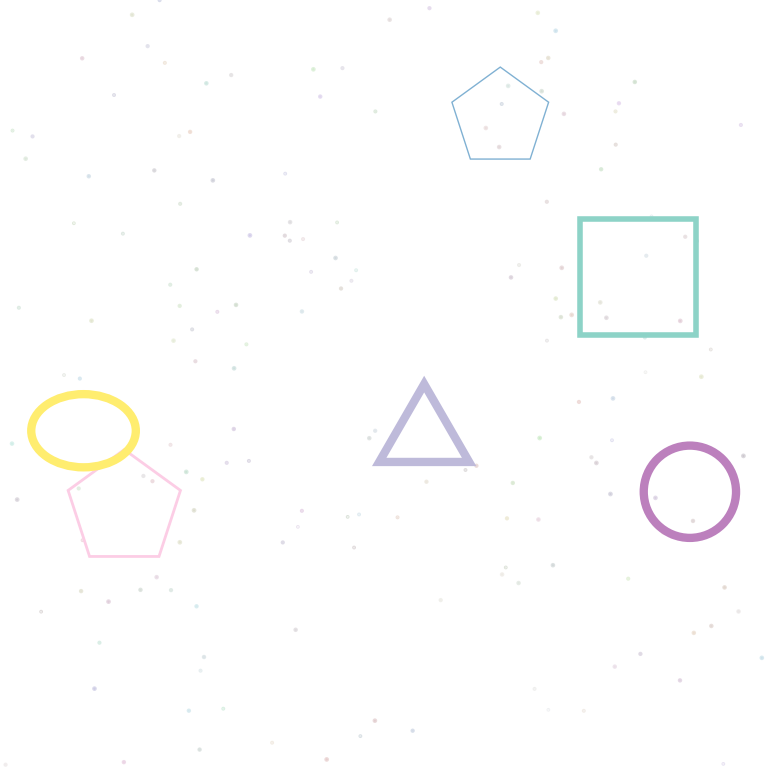[{"shape": "square", "thickness": 2, "radius": 0.38, "center": [0.829, 0.641]}, {"shape": "triangle", "thickness": 3, "radius": 0.34, "center": [0.551, 0.434]}, {"shape": "pentagon", "thickness": 0.5, "radius": 0.33, "center": [0.65, 0.847]}, {"shape": "pentagon", "thickness": 1, "radius": 0.38, "center": [0.161, 0.339]}, {"shape": "circle", "thickness": 3, "radius": 0.3, "center": [0.896, 0.361]}, {"shape": "oval", "thickness": 3, "radius": 0.34, "center": [0.108, 0.441]}]